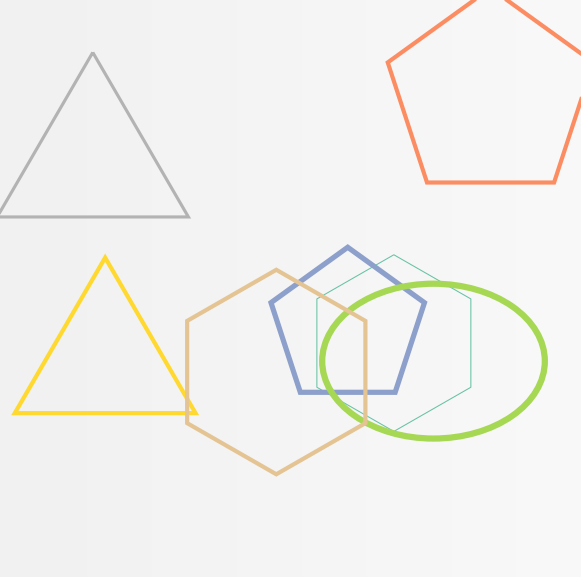[{"shape": "hexagon", "thickness": 0.5, "radius": 0.76, "center": [0.678, 0.405]}, {"shape": "pentagon", "thickness": 2, "radius": 0.93, "center": [0.844, 0.834]}, {"shape": "pentagon", "thickness": 2.5, "radius": 0.69, "center": [0.598, 0.432]}, {"shape": "oval", "thickness": 3, "radius": 0.96, "center": [0.746, 0.374]}, {"shape": "triangle", "thickness": 2, "radius": 0.9, "center": [0.181, 0.373]}, {"shape": "hexagon", "thickness": 2, "radius": 0.89, "center": [0.475, 0.355]}, {"shape": "triangle", "thickness": 1.5, "radius": 0.95, "center": [0.16, 0.718]}]